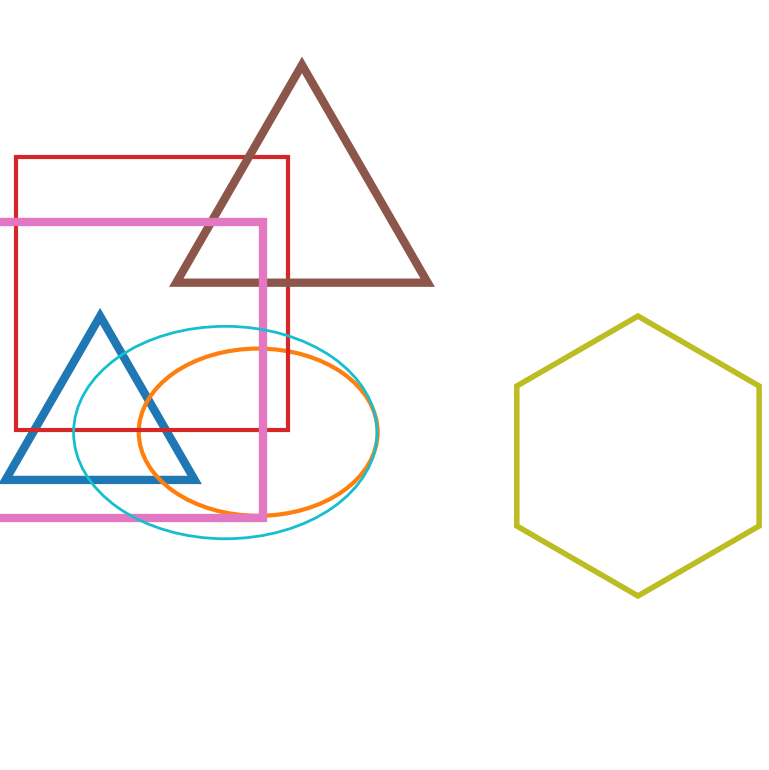[{"shape": "triangle", "thickness": 3, "radius": 0.71, "center": [0.13, 0.448]}, {"shape": "oval", "thickness": 1.5, "radius": 0.78, "center": [0.335, 0.439]}, {"shape": "square", "thickness": 1.5, "radius": 0.88, "center": [0.197, 0.619]}, {"shape": "triangle", "thickness": 3, "radius": 0.94, "center": [0.392, 0.727]}, {"shape": "square", "thickness": 3, "radius": 0.96, "center": [0.149, 0.519]}, {"shape": "hexagon", "thickness": 2, "radius": 0.91, "center": [0.829, 0.408]}, {"shape": "oval", "thickness": 1, "radius": 0.99, "center": [0.293, 0.438]}]